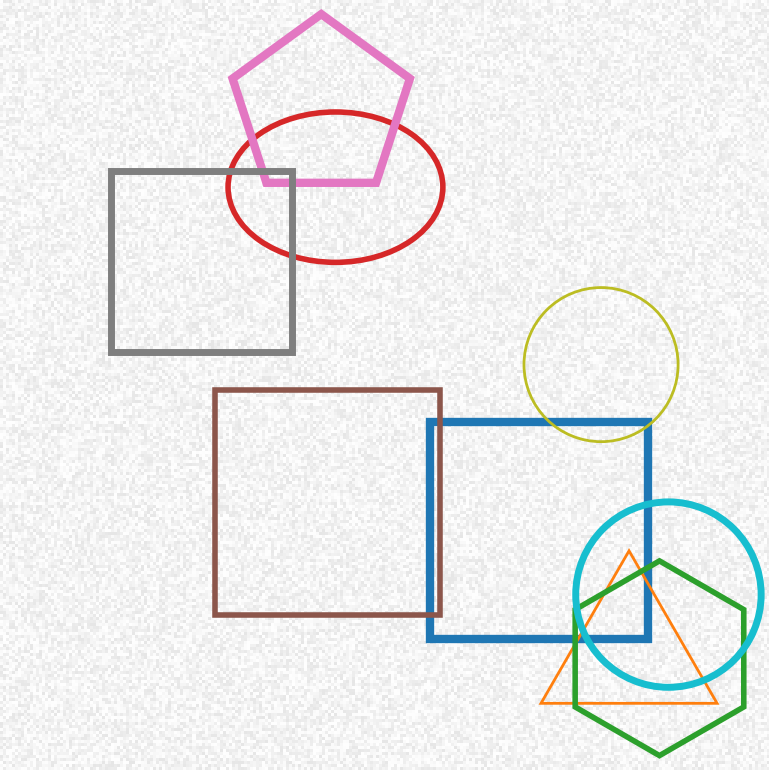[{"shape": "square", "thickness": 3, "radius": 0.71, "center": [0.7, 0.311]}, {"shape": "triangle", "thickness": 1, "radius": 0.66, "center": [0.817, 0.153]}, {"shape": "hexagon", "thickness": 2, "radius": 0.63, "center": [0.856, 0.145]}, {"shape": "oval", "thickness": 2, "radius": 0.7, "center": [0.436, 0.757]}, {"shape": "square", "thickness": 2, "radius": 0.73, "center": [0.425, 0.347]}, {"shape": "pentagon", "thickness": 3, "radius": 0.61, "center": [0.417, 0.861]}, {"shape": "square", "thickness": 2.5, "radius": 0.59, "center": [0.262, 0.661]}, {"shape": "circle", "thickness": 1, "radius": 0.5, "center": [0.781, 0.526]}, {"shape": "circle", "thickness": 2.5, "radius": 0.6, "center": [0.868, 0.228]}]